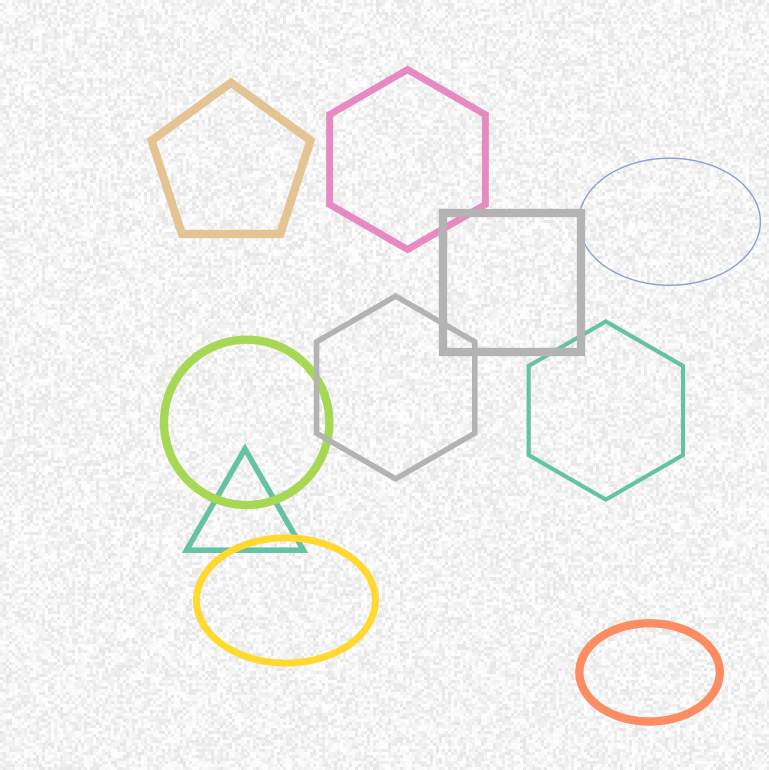[{"shape": "triangle", "thickness": 2, "radius": 0.44, "center": [0.318, 0.329]}, {"shape": "hexagon", "thickness": 1.5, "radius": 0.58, "center": [0.787, 0.467]}, {"shape": "oval", "thickness": 3, "radius": 0.46, "center": [0.844, 0.127]}, {"shape": "oval", "thickness": 0.5, "radius": 0.59, "center": [0.87, 0.712]}, {"shape": "hexagon", "thickness": 2.5, "radius": 0.58, "center": [0.529, 0.793]}, {"shape": "circle", "thickness": 3, "radius": 0.54, "center": [0.32, 0.451]}, {"shape": "oval", "thickness": 2.5, "radius": 0.58, "center": [0.371, 0.22]}, {"shape": "pentagon", "thickness": 3, "radius": 0.54, "center": [0.3, 0.784]}, {"shape": "hexagon", "thickness": 2, "radius": 0.59, "center": [0.514, 0.497]}, {"shape": "square", "thickness": 3, "radius": 0.45, "center": [0.665, 0.633]}]